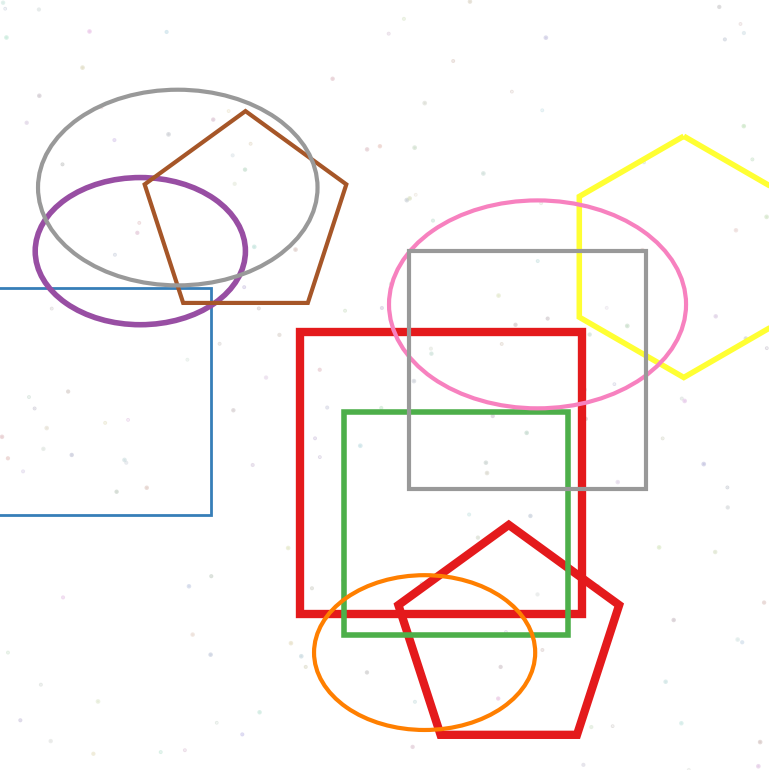[{"shape": "square", "thickness": 3, "radius": 0.91, "center": [0.573, 0.386]}, {"shape": "pentagon", "thickness": 3, "radius": 0.75, "center": [0.661, 0.168]}, {"shape": "square", "thickness": 1, "radius": 0.74, "center": [0.126, 0.478]}, {"shape": "square", "thickness": 2, "radius": 0.73, "center": [0.592, 0.32]}, {"shape": "oval", "thickness": 2, "radius": 0.68, "center": [0.182, 0.674]}, {"shape": "oval", "thickness": 1.5, "radius": 0.72, "center": [0.551, 0.152]}, {"shape": "hexagon", "thickness": 2, "radius": 0.78, "center": [0.888, 0.666]}, {"shape": "pentagon", "thickness": 1.5, "radius": 0.69, "center": [0.319, 0.718]}, {"shape": "oval", "thickness": 1.5, "radius": 0.96, "center": [0.698, 0.605]}, {"shape": "square", "thickness": 1.5, "radius": 0.77, "center": [0.685, 0.519]}, {"shape": "oval", "thickness": 1.5, "radius": 0.91, "center": [0.231, 0.756]}]